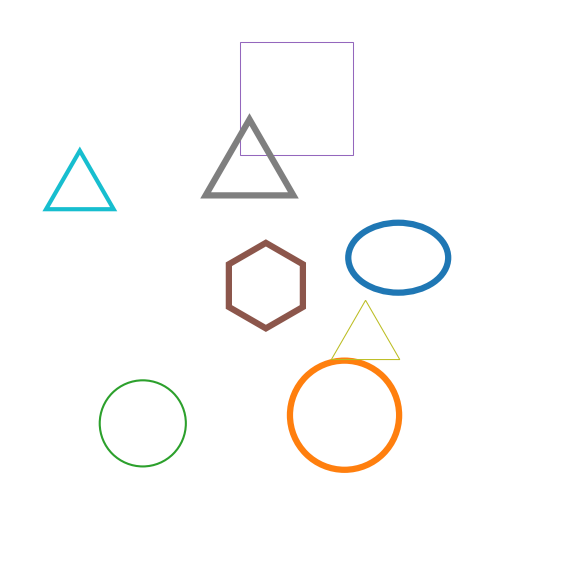[{"shape": "oval", "thickness": 3, "radius": 0.43, "center": [0.69, 0.553]}, {"shape": "circle", "thickness": 3, "radius": 0.47, "center": [0.597, 0.28]}, {"shape": "circle", "thickness": 1, "radius": 0.37, "center": [0.247, 0.266]}, {"shape": "square", "thickness": 0.5, "radius": 0.49, "center": [0.513, 0.828]}, {"shape": "hexagon", "thickness": 3, "radius": 0.37, "center": [0.46, 0.505]}, {"shape": "triangle", "thickness": 3, "radius": 0.44, "center": [0.432, 0.705]}, {"shape": "triangle", "thickness": 0.5, "radius": 0.34, "center": [0.633, 0.411]}, {"shape": "triangle", "thickness": 2, "radius": 0.34, "center": [0.138, 0.671]}]